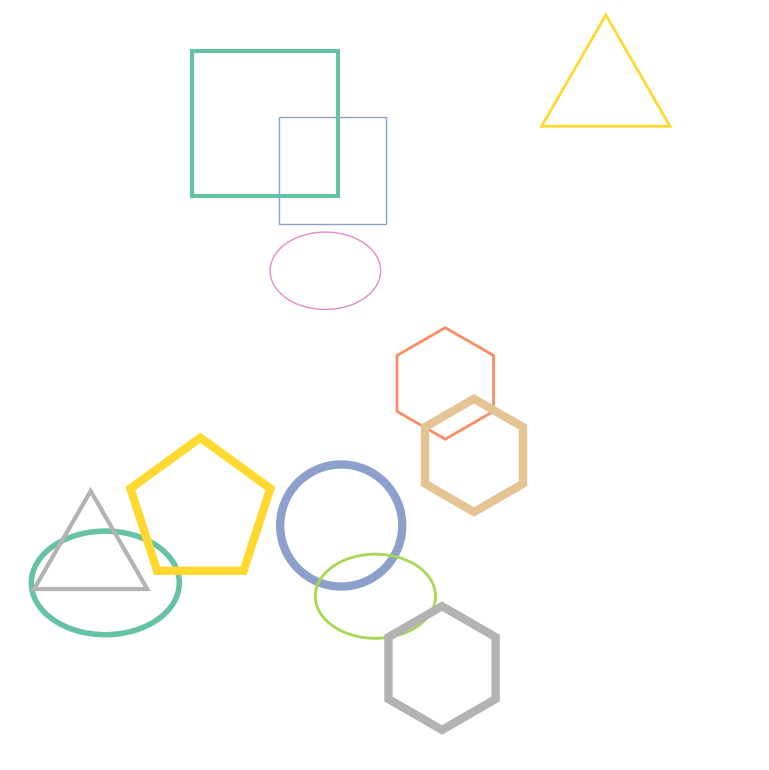[{"shape": "square", "thickness": 1.5, "radius": 0.47, "center": [0.344, 0.84]}, {"shape": "oval", "thickness": 2, "radius": 0.48, "center": [0.137, 0.243]}, {"shape": "hexagon", "thickness": 1, "radius": 0.36, "center": [0.578, 0.502]}, {"shape": "square", "thickness": 0.5, "radius": 0.35, "center": [0.432, 0.779]}, {"shape": "circle", "thickness": 3, "radius": 0.4, "center": [0.443, 0.318]}, {"shape": "oval", "thickness": 0.5, "radius": 0.36, "center": [0.423, 0.648]}, {"shape": "oval", "thickness": 1, "radius": 0.39, "center": [0.488, 0.226]}, {"shape": "triangle", "thickness": 1, "radius": 0.48, "center": [0.787, 0.884]}, {"shape": "pentagon", "thickness": 3, "radius": 0.48, "center": [0.26, 0.336]}, {"shape": "hexagon", "thickness": 3, "radius": 0.37, "center": [0.616, 0.409]}, {"shape": "triangle", "thickness": 1.5, "radius": 0.42, "center": [0.118, 0.277]}, {"shape": "hexagon", "thickness": 3, "radius": 0.4, "center": [0.574, 0.132]}]